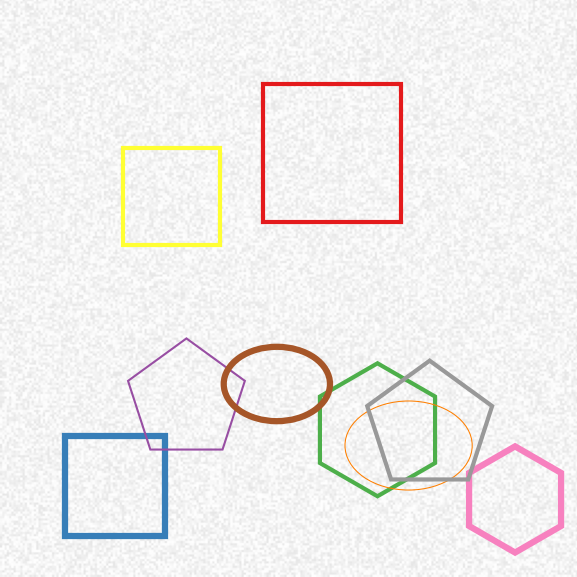[{"shape": "square", "thickness": 2, "radius": 0.6, "center": [0.574, 0.734]}, {"shape": "square", "thickness": 3, "radius": 0.43, "center": [0.199, 0.157]}, {"shape": "hexagon", "thickness": 2, "radius": 0.58, "center": [0.654, 0.255]}, {"shape": "pentagon", "thickness": 1, "radius": 0.53, "center": [0.323, 0.307]}, {"shape": "oval", "thickness": 0.5, "radius": 0.55, "center": [0.708, 0.228]}, {"shape": "square", "thickness": 2, "radius": 0.42, "center": [0.297, 0.659]}, {"shape": "oval", "thickness": 3, "radius": 0.46, "center": [0.479, 0.334]}, {"shape": "hexagon", "thickness": 3, "radius": 0.46, "center": [0.892, 0.134]}, {"shape": "pentagon", "thickness": 2, "radius": 0.57, "center": [0.744, 0.261]}]